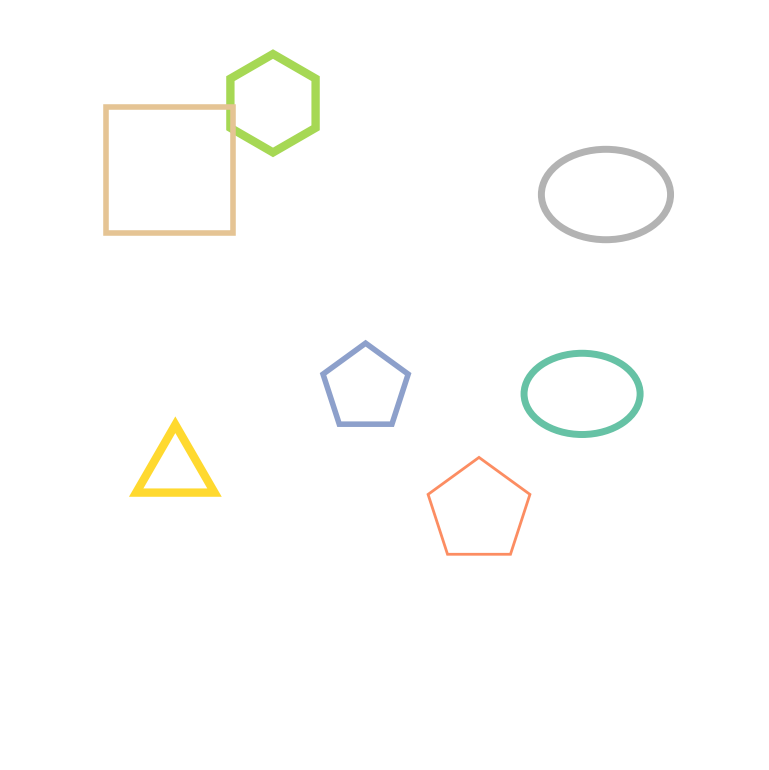[{"shape": "oval", "thickness": 2.5, "radius": 0.38, "center": [0.756, 0.488]}, {"shape": "pentagon", "thickness": 1, "radius": 0.35, "center": [0.622, 0.336]}, {"shape": "pentagon", "thickness": 2, "radius": 0.29, "center": [0.475, 0.496]}, {"shape": "hexagon", "thickness": 3, "radius": 0.32, "center": [0.355, 0.866]}, {"shape": "triangle", "thickness": 3, "radius": 0.29, "center": [0.228, 0.39]}, {"shape": "square", "thickness": 2, "radius": 0.41, "center": [0.22, 0.779]}, {"shape": "oval", "thickness": 2.5, "radius": 0.42, "center": [0.787, 0.747]}]